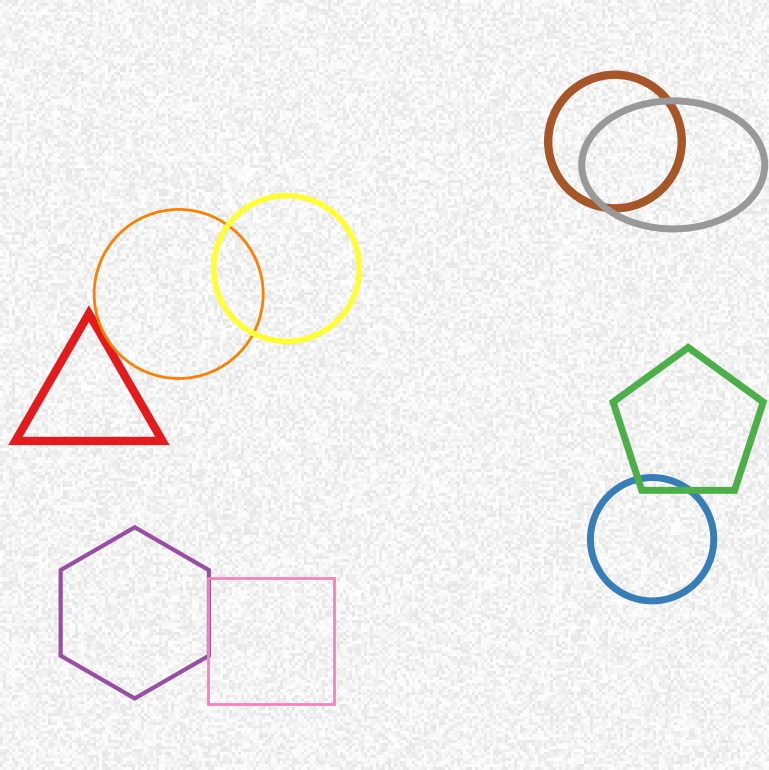[{"shape": "triangle", "thickness": 3, "radius": 0.55, "center": [0.115, 0.482]}, {"shape": "circle", "thickness": 2.5, "radius": 0.4, "center": [0.847, 0.3]}, {"shape": "pentagon", "thickness": 2.5, "radius": 0.51, "center": [0.894, 0.446]}, {"shape": "hexagon", "thickness": 1.5, "radius": 0.56, "center": [0.175, 0.204]}, {"shape": "circle", "thickness": 1, "radius": 0.55, "center": [0.232, 0.618]}, {"shape": "circle", "thickness": 2, "radius": 0.47, "center": [0.372, 0.651]}, {"shape": "circle", "thickness": 3, "radius": 0.43, "center": [0.799, 0.816]}, {"shape": "square", "thickness": 1, "radius": 0.41, "center": [0.352, 0.168]}, {"shape": "oval", "thickness": 2.5, "radius": 0.59, "center": [0.874, 0.786]}]